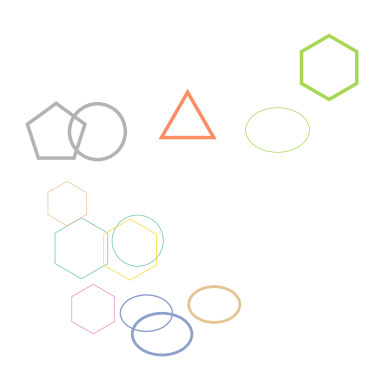[{"shape": "circle", "thickness": 0.5, "radius": 0.33, "center": [0.358, 0.375]}, {"shape": "hexagon", "thickness": 0.5, "radius": 0.4, "center": [0.211, 0.355]}, {"shape": "triangle", "thickness": 2.5, "radius": 0.39, "center": [0.487, 0.682]}, {"shape": "oval", "thickness": 1, "radius": 0.34, "center": [0.38, 0.187]}, {"shape": "oval", "thickness": 2, "radius": 0.39, "center": [0.421, 0.132]}, {"shape": "hexagon", "thickness": 0.5, "radius": 0.32, "center": [0.242, 0.197]}, {"shape": "hexagon", "thickness": 2.5, "radius": 0.41, "center": [0.855, 0.825]}, {"shape": "oval", "thickness": 0.5, "radius": 0.41, "center": [0.721, 0.662]}, {"shape": "hexagon", "thickness": 0.5, "radius": 0.4, "center": [0.338, 0.352]}, {"shape": "oval", "thickness": 2, "radius": 0.33, "center": [0.557, 0.209]}, {"shape": "hexagon", "thickness": 0.5, "radius": 0.29, "center": [0.174, 0.471]}, {"shape": "pentagon", "thickness": 2.5, "radius": 0.39, "center": [0.146, 0.653]}, {"shape": "circle", "thickness": 2.5, "radius": 0.36, "center": [0.253, 0.658]}]